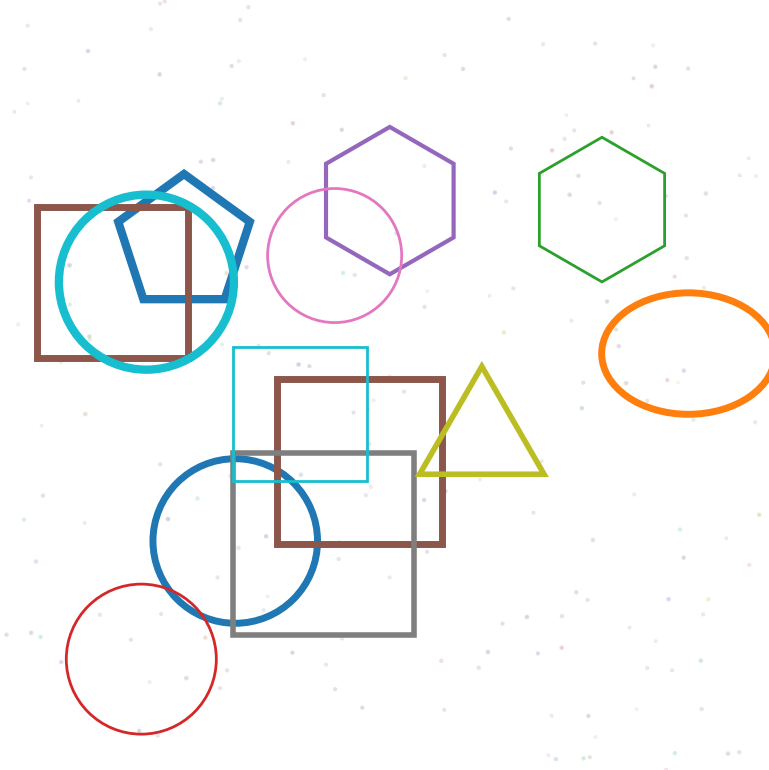[{"shape": "pentagon", "thickness": 3, "radius": 0.45, "center": [0.239, 0.684]}, {"shape": "circle", "thickness": 2.5, "radius": 0.53, "center": [0.306, 0.297]}, {"shape": "oval", "thickness": 2.5, "radius": 0.56, "center": [0.894, 0.541]}, {"shape": "hexagon", "thickness": 1, "radius": 0.47, "center": [0.782, 0.728]}, {"shape": "circle", "thickness": 1, "radius": 0.49, "center": [0.184, 0.144]}, {"shape": "hexagon", "thickness": 1.5, "radius": 0.48, "center": [0.506, 0.739]}, {"shape": "square", "thickness": 2.5, "radius": 0.49, "center": [0.146, 0.633]}, {"shape": "square", "thickness": 2.5, "radius": 0.53, "center": [0.467, 0.401]}, {"shape": "circle", "thickness": 1, "radius": 0.44, "center": [0.435, 0.668]}, {"shape": "square", "thickness": 2, "radius": 0.59, "center": [0.42, 0.294]}, {"shape": "triangle", "thickness": 2, "radius": 0.47, "center": [0.626, 0.431]}, {"shape": "square", "thickness": 1, "radius": 0.44, "center": [0.39, 0.462]}, {"shape": "circle", "thickness": 3, "radius": 0.57, "center": [0.19, 0.634]}]